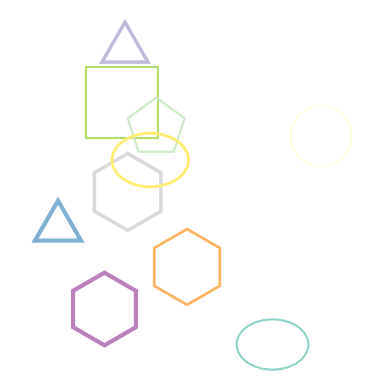[{"shape": "oval", "thickness": 1.5, "radius": 0.47, "center": [0.708, 0.105]}, {"shape": "circle", "thickness": 0.5, "radius": 0.4, "center": [0.834, 0.647]}, {"shape": "triangle", "thickness": 2.5, "radius": 0.35, "center": [0.325, 0.873]}, {"shape": "triangle", "thickness": 3, "radius": 0.35, "center": [0.151, 0.41]}, {"shape": "hexagon", "thickness": 2, "radius": 0.49, "center": [0.486, 0.307]}, {"shape": "square", "thickness": 1.5, "radius": 0.46, "center": [0.317, 0.733]}, {"shape": "hexagon", "thickness": 2.5, "radius": 0.5, "center": [0.332, 0.501]}, {"shape": "hexagon", "thickness": 3, "radius": 0.47, "center": [0.271, 0.197]}, {"shape": "pentagon", "thickness": 1.5, "radius": 0.39, "center": [0.406, 0.669]}, {"shape": "oval", "thickness": 2, "radius": 0.5, "center": [0.39, 0.584]}]